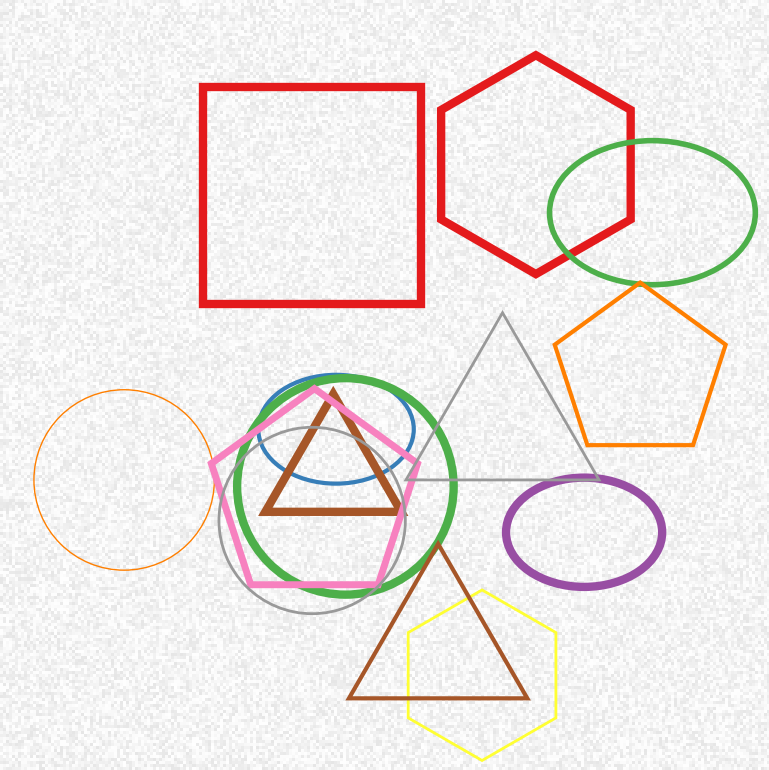[{"shape": "square", "thickness": 3, "radius": 0.71, "center": [0.405, 0.746]}, {"shape": "hexagon", "thickness": 3, "radius": 0.71, "center": [0.696, 0.786]}, {"shape": "oval", "thickness": 1.5, "radius": 0.5, "center": [0.436, 0.443]}, {"shape": "oval", "thickness": 2, "radius": 0.67, "center": [0.847, 0.724]}, {"shape": "circle", "thickness": 3, "radius": 0.7, "center": [0.449, 0.368]}, {"shape": "oval", "thickness": 3, "radius": 0.51, "center": [0.759, 0.309]}, {"shape": "circle", "thickness": 0.5, "radius": 0.59, "center": [0.161, 0.377]}, {"shape": "pentagon", "thickness": 1.5, "radius": 0.58, "center": [0.831, 0.516]}, {"shape": "hexagon", "thickness": 1, "radius": 0.55, "center": [0.626, 0.123]}, {"shape": "triangle", "thickness": 1.5, "radius": 0.67, "center": [0.569, 0.16]}, {"shape": "triangle", "thickness": 3, "radius": 0.51, "center": [0.433, 0.386]}, {"shape": "pentagon", "thickness": 2.5, "radius": 0.7, "center": [0.408, 0.355]}, {"shape": "triangle", "thickness": 1, "radius": 0.72, "center": [0.653, 0.449]}, {"shape": "circle", "thickness": 1, "radius": 0.61, "center": [0.405, 0.324]}]